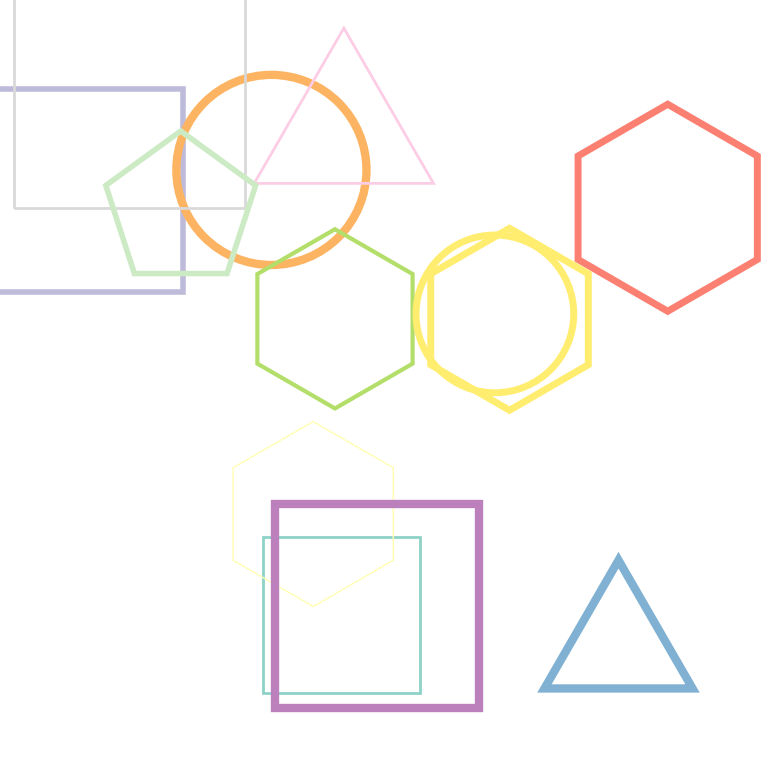[{"shape": "square", "thickness": 1, "radius": 0.51, "center": [0.443, 0.201]}, {"shape": "hexagon", "thickness": 0.5, "radius": 0.6, "center": [0.407, 0.332]}, {"shape": "square", "thickness": 2, "radius": 0.66, "center": [0.106, 0.752]}, {"shape": "hexagon", "thickness": 2.5, "radius": 0.67, "center": [0.867, 0.73]}, {"shape": "triangle", "thickness": 3, "radius": 0.56, "center": [0.803, 0.161]}, {"shape": "circle", "thickness": 3, "radius": 0.62, "center": [0.352, 0.779]}, {"shape": "hexagon", "thickness": 1.5, "radius": 0.58, "center": [0.435, 0.586]}, {"shape": "triangle", "thickness": 1, "radius": 0.67, "center": [0.447, 0.829]}, {"shape": "square", "thickness": 1, "radius": 0.75, "center": [0.168, 0.879]}, {"shape": "square", "thickness": 3, "radius": 0.66, "center": [0.49, 0.213]}, {"shape": "pentagon", "thickness": 2, "radius": 0.51, "center": [0.235, 0.728]}, {"shape": "circle", "thickness": 2.5, "radius": 0.51, "center": [0.643, 0.592]}, {"shape": "hexagon", "thickness": 2.5, "radius": 0.59, "center": [0.662, 0.585]}]